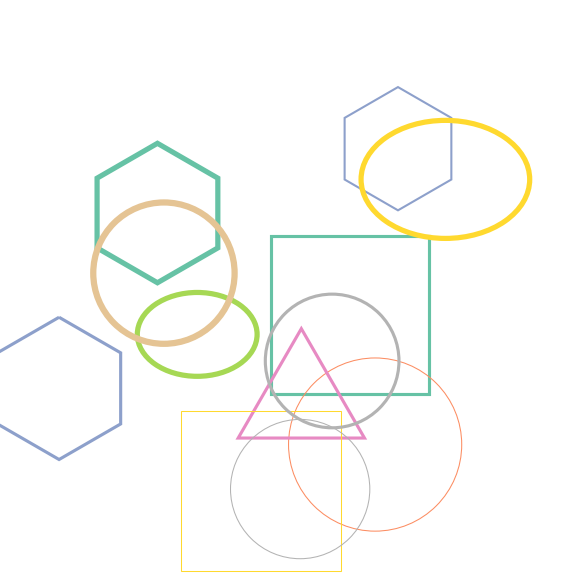[{"shape": "hexagon", "thickness": 2.5, "radius": 0.6, "center": [0.273, 0.63]}, {"shape": "square", "thickness": 1.5, "radius": 0.68, "center": [0.607, 0.454]}, {"shape": "circle", "thickness": 0.5, "radius": 0.75, "center": [0.65, 0.229]}, {"shape": "hexagon", "thickness": 1, "radius": 0.53, "center": [0.689, 0.742]}, {"shape": "hexagon", "thickness": 1.5, "radius": 0.62, "center": [0.102, 0.327]}, {"shape": "triangle", "thickness": 1.5, "radius": 0.63, "center": [0.522, 0.304]}, {"shape": "oval", "thickness": 2.5, "radius": 0.52, "center": [0.341, 0.42]}, {"shape": "square", "thickness": 0.5, "radius": 0.69, "center": [0.452, 0.149]}, {"shape": "oval", "thickness": 2.5, "radius": 0.73, "center": [0.771, 0.688]}, {"shape": "circle", "thickness": 3, "radius": 0.61, "center": [0.284, 0.526]}, {"shape": "circle", "thickness": 1.5, "radius": 0.58, "center": [0.575, 0.374]}, {"shape": "circle", "thickness": 0.5, "radius": 0.6, "center": [0.52, 0.152]}]